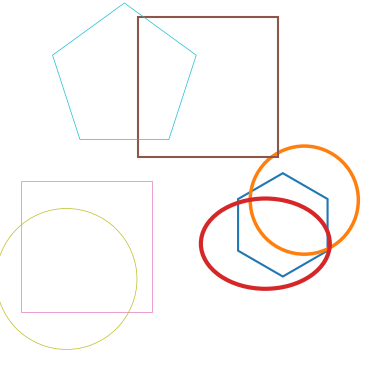[{"shape": "hexagon", "thickness": 1.5, "radius": 0.67, "center": [0.735, 0.416]}, {"shape": "circle", "thickness": 2.5, "radius": 0.7, "center": [0.79, 0.48]}, {"shape": "oval", "thickness": 3, "radius": 0.84, "center": [0.689, 0.367]}, {"shape": "square", "thickness": 1.5, "radius": 0.91, "center": [0.541, 0.775]}, {"shape": "square", "thickness": 0.5, "radius": 0.85, "center": [0.226, 0.36]}, {"shape": "circle", "thickness": 0.5, "radius": 0.92, "center": [0.173, 0.275]}, {"shape": "pentagon", "thickness": 0.5, "radius": 0.98, "center": [0.323, 0.796]}]